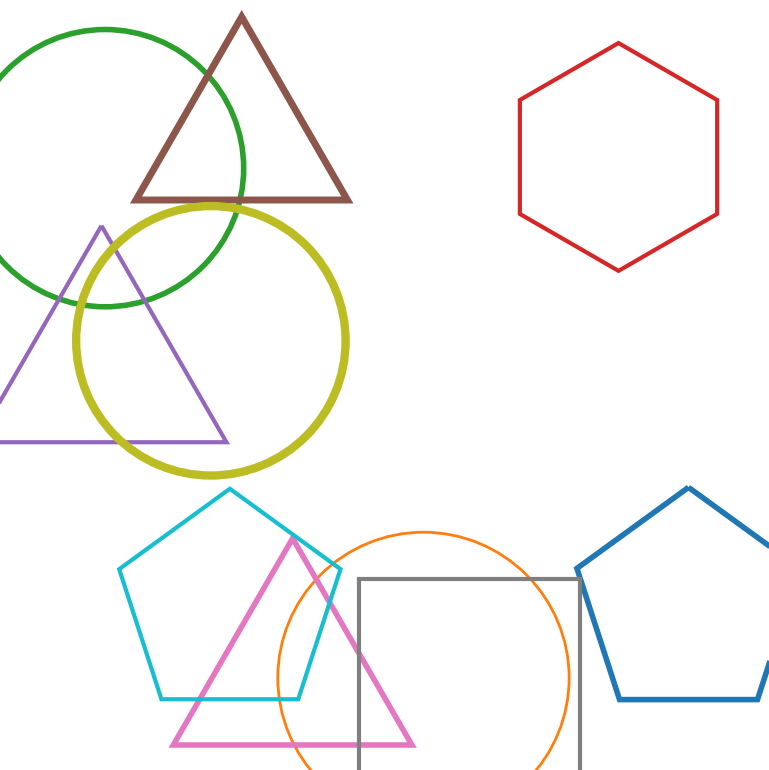[{"shape": "pentagon", "thickness": 2, "radius": 0.76, "center": [0.894, 0.215]}, {"shape": "circle", "thickness": 1, "radius": 0.95, "center": [0.55, 0.12]}, {"shape": "circle", "thickness": 2, "radius": 0.9, "center": [0.136, 0.782]}, {"shape": "hexagon", "thickness": 1.5, "radius": 0.74, "center": [0.803, 0.796]}, {"shape": "triangle", "thickness": 1.5, "radius": 0.94, "center": [0.132, 0.519]}, {"shape": "triangle", "thickness": 2.5, "radius": 0.79, "center": [0.314, 0.82]}, {"shape": "triangle", "thickness": 2, "radius": 0.89, "center": [0.38, 0.122]}, {"shape": "square", "thickness": 1.5, "radius": 0.72, "center": [0.61, 0.104]}, {"shape": "circle", "thickness": 3, "radius": 0.87, "center": [0.274, 0.557]}, {"shape": "pentagon", "thickness": 1.5, "radius": 0.76, "center": [0.299, 0.214]}]